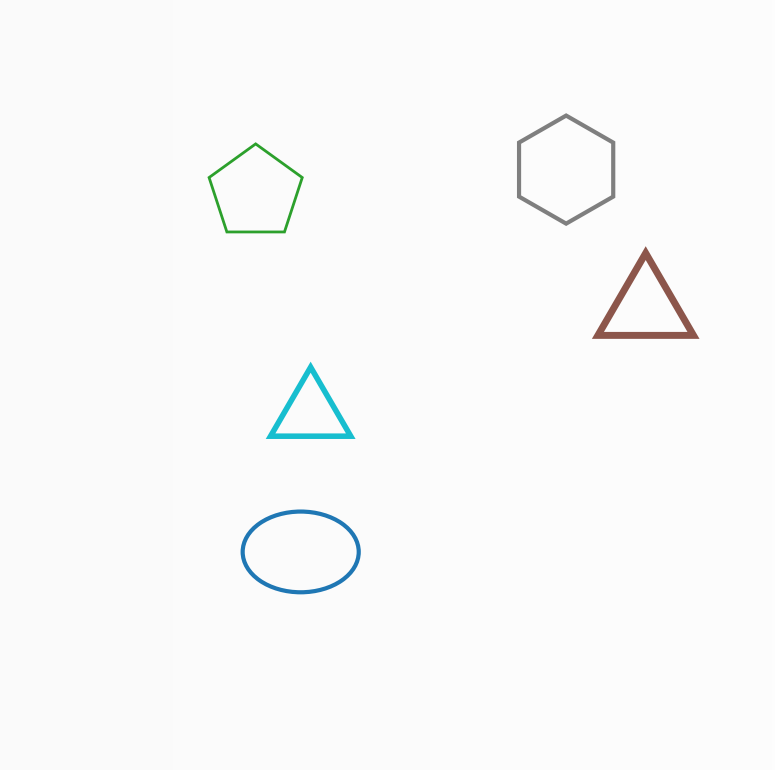[{"shape": "oval", "thickness": 1.5, "radius": 0.37, "center": [0.388, 0.283]}, {"shape": "pentagon", "thickness": 1, "radius": 0.32, "center": [0.33, 0.75]}, {"shape": "triangle", "thickness": 2.5, "radius": 0.36, "center": [0.833, 0.6]}, {"shape": "hexagon", "thickness": 1.5, "radius": 0.35, "center": [0.731, 0.78]}, {"shape": "triangle", "thickness": 2, "radius": 0.3, "center": [0.401, 0.463]}]